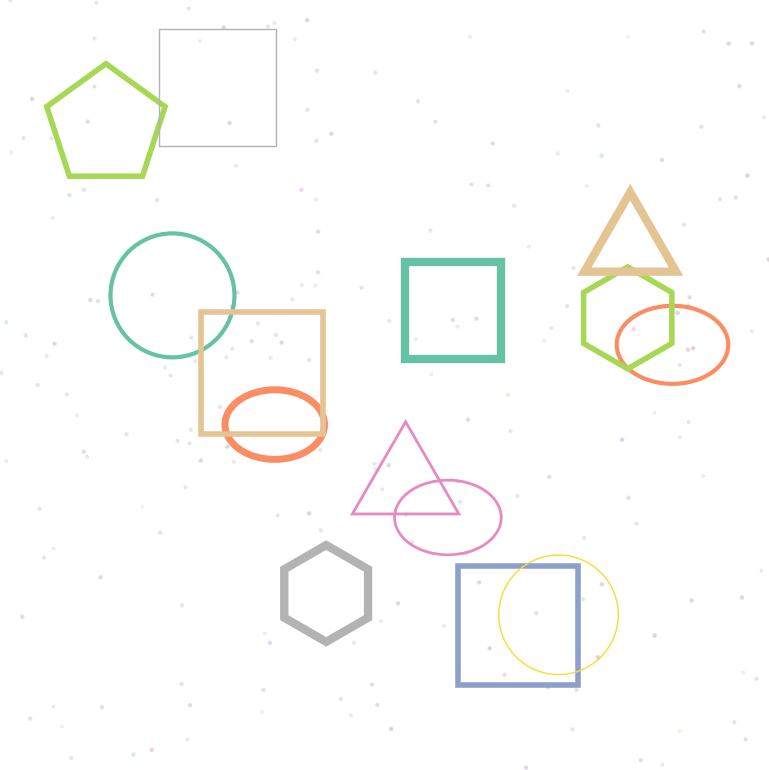[{"shape": "square", "thickness": 3, "radius": 0.31, "center": [0.588, 0.597]}, {"shape": "circle", "thickness": 1.5, "radius": 0.4, "center": [0.224, 0.616]}, {"shape": "oval", "thickness": 2.5, "radius": 0.32, "center": [0.357, 0.449]}, {"shape": "oval", "thickness": 1.5, "radius": 0.36, "center": [0.873, 0.552]}, {"shape": "square", "thickness": 2, "radius": 0.39, "center": [0.673, 0.188]}, {"shape": "oval", "thickness": 1, "radius": 0.35, "center": [0.582, 0.328]}, {"shape": "triangle", "thickness": 1, "radius": 0.4, "center": [0.527, 0.372]}, {"shape": "pentagon", "thickness": 2, "radius": 0.4, "center": [0.138, 0.837]}, {"shape": "hexagon", "thickness": 2, "radius": 0.33, "center": [0.815, 0.587]}, {"shape": "circle", "thickness": 0.5, "radius": 0.39, "center": [0.725, 0.202]}, {"shape": "triangle", "thickness": 3, "radius": 0.34, "center": [0.818, 0.682]}, {"shape": "square", "thickness": 2, "radius": 0.4, "center": [0.34, 0.516]}, {"shape": "square", "thickness": 0.5, "radius": 0.38, "center": [0.282, 0.887]}, {"shape": "hexagon", "thickness": 3, "radius": 0.31, "center": [0.424, 0.229]}]